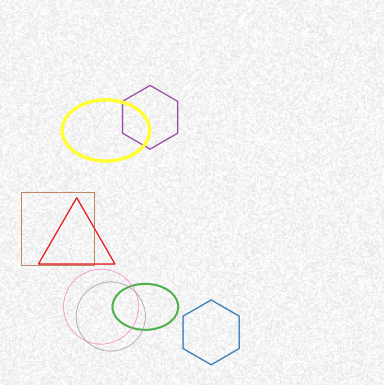[{"shape": "triangle", "thickness": 1, "radius": 0.57, "center": [0.199, 0.372]}, {"shape": "hexagon", "thickness": 1, "radius": 0.42, "center": [0.548, 0.137]}, {"shape": "oval", "thickness": 1.5, "radius": 0.43, "center": [0.378, 0.203]}, {"shape": "hexagon", "thickness": 1, "radius": 0.41, "center": [0.39, 0.695]}, {"shape": "oval", "thickness": 2.5, "radius": 0.57, "center": [0.275, 0.661]}, {"shape": "square", "thickness": 0.5, "radius": 0.47, "center": [0.149, 0.406]}, {"shape": "circle", "thickness": 0.5, "radius": 0.49, "center": [0.263, 0.203]}, {"shape": "circle", "thickness": 0.5, "radius": 0.45, "center": [0.288, 0.178]}]